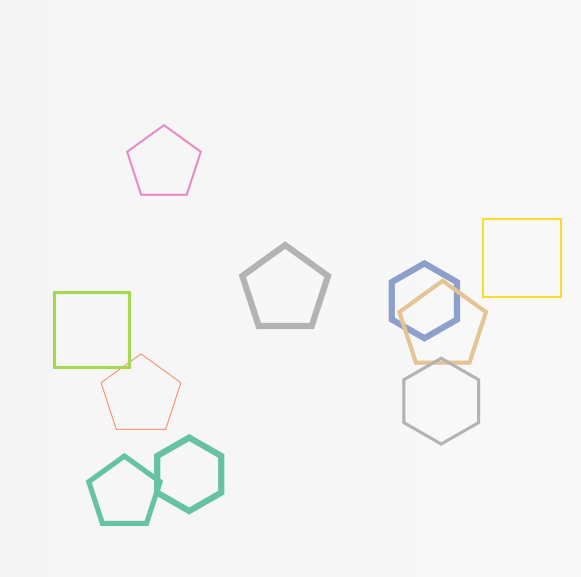[{"shape": "pentagon", "thickness": 2.5, "radius": 0.32, "center": [0.214, 0.145]}, {"shape": "hexagon", "thickness": 3, "radius": 0.32, "center": [0.325, 0.178]}, {"shape": "pentagon", "thickness": 0.5, "radius": 0.36, "center": [0.243, 0.314]}, {"shape": "hexagon", "thickness": 3, "radius": 0.32, "center": [0.73, 0.478]}, {"shape": "pentagon", "thickness": 1, "radius": 0.33, "center": [0.282, 0.716]}, {"shape": "square", "thickness": 1.5, "radius": 0.32, "center": [0.157, 0.429]}, {"shape": "square", "thickness": 1, "radius": 0.34, "center": [0.898, 0.552]}, {"shape": "pentagon", "thickness": 2, "radius": 0.39, "center": [0.762, 0.435]}, {"shape": "pentagon", "thickness": 3, "radius": 0.39, "center": [0.491, 0.497]}, {"shape": "hexagon", "thickness": 1.5, "radius": 0.37, "center": [0.759, 0.304]}]